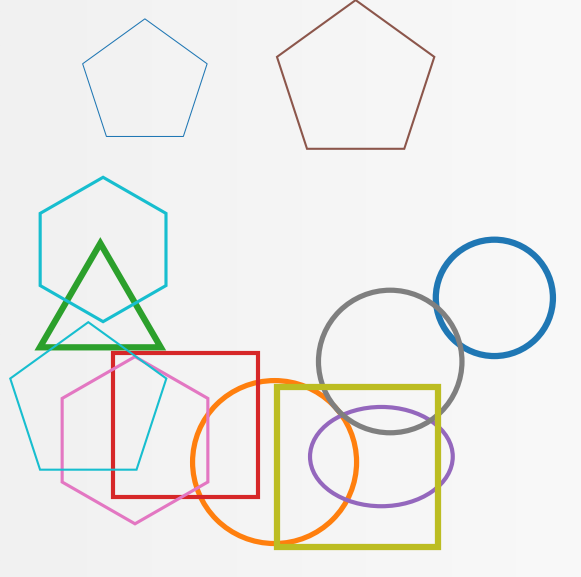[{"shape": "pentagon", "thickness": 0.5, "radius": 0.56, "center": [0.249, 0.854]}, {"shape": "circle", "thickness": 3, "radius": 0.5, "center": [0.851, 0.483]}, {"shape": "circle", "thickness": 2.5, "radius": 0.71, "center": [0.472, 0.199]}, {"shape": "triangle", "thickness": 3, "radius": 0.6, "center": [0.173, 0.458]}, {"shape": "square", "thickness": 2, "radius": 0.62, "center": [0.32, 0.262]}, {"shape": "oval", "thickness": 2, "radius": 0.61, "center": [0.656, 0.208]}, {"shape": "pentagon", "thickness": 1, "radius": 0.71, "center": [0.612, 0.857]}, {"shape": "hexagon", "thickness": 1.5, "radius": 0.72, "center": [0.232, 0.237]}, {"shape": "circle", "thickness": 2.5, "radius": 0.62, "center": [0.671, 0.373]}, {"shape": "square", "thickness": 3, "radius": 0.69, "center": [0.615, 0.191]}, {"shape": "pentagon", "thickness": 1, "radius": 0.71, "center": [0.152, 0.3]}, {"shape": "hexagon", "thickness": 1.5, "radius": 0.62, "center": [0.177, 0.567]}]